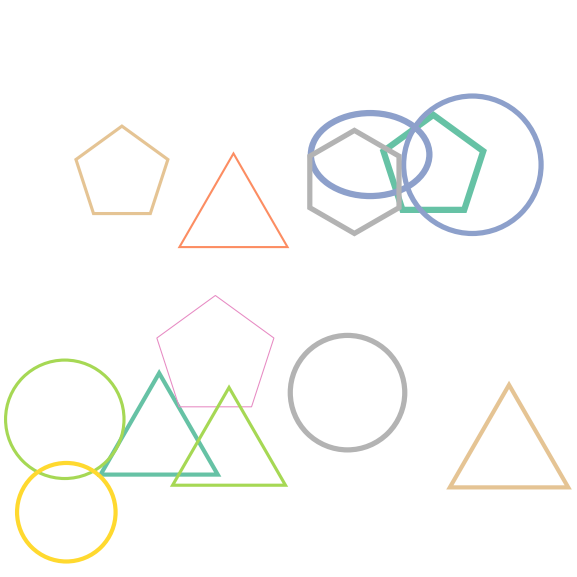[{"shape": "triangle", "thickness": 2, "radius": 0.59, "center": [0.276, 0.236]}, {"shape": "pentagon", "thickness": 3, "radius": 0.45, "center": [0.75, 0.709]}, {"shape": "triangle", "thickness": 1, "radius": 0.54, "center": [0.404, 0.625]}, {"shape": "oval", "thickness": 3, "radius": 0.51, "center": [0.641, 0.731]}, {"shape": "circle", "thickness": 2.5, "radius": 0.6, "center": [0.818, 0.714]}, {"shape": "pentagon", "thickness": 0.5, "radius": 0.53, "center": [0.373, 0.381]}, {"shape": "triangle", "thickness": 1.5, "radius": 0.56, "center": [0.397, 0.215]}, {"shape": "circle", "thickness": 1.5, "radius": 0.51, "center": [0.112, 0.273]}, {"shape": "circle", "thickness": 2, "radius": 0.43, "center": [0.115, 0.112]}, {"shape": "triangle", "thickness": 2, "radius": 0.59, "center": [0.881, 0.214]}, {"shape": "pentagon", "thickness": 1.5, "radius": 0.42, "center": [0.211, 0.697]}, {"shape": "circle", "thickness": 2.5, "radius": 0.5, "center": [0.602, 0.319]}, {"shape": "hexagon", "thickness": 2.5, "radius": 0.45, "center": [0.614, 0.684]}]